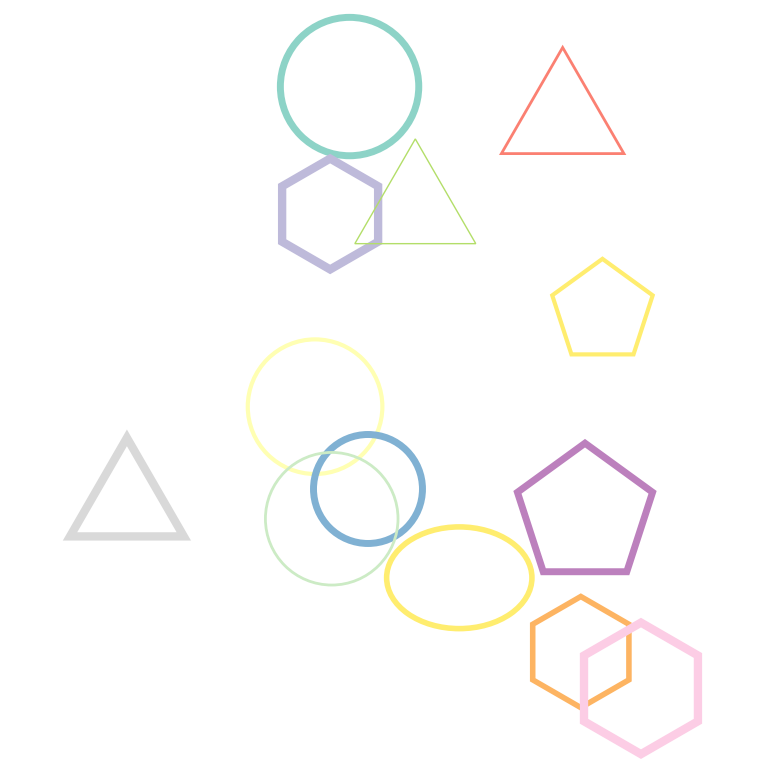[{"shape": "circle", "thickness": 2.5, "radius": 0.45, "center": [0.454, 0.888]}, {"shape": "circle", "thickness": 1.5, "radius": 0.44, "center": [0.409, 0.472]}, {"shape": "hexagon", "thickness": 3, "radius": 0.36, "center": [0.429, 0.722]}, {"shape": "triangle", "thickness": 1, "radius": 0.46, "center": [0.731, 0.846]}, {"shape": "circle", "thickness": 2.5, "radius": 0.35, "center": [0.478, 0.365]}, {"shape": "hexagon", "thickness": 2, "radius": 0.36, "center": [0.754, 0.153]}, {"shape": "triangle", "thickness": 0.5, "radius": 0.45, "center": [0.539, 0.729]}, {"shape": "hexagon", "thickness": 3, "radius": 0.43, "center": [0.832, 0.106]}, {"shape": "triangle", "thickness": 3, "radius": 0.43, "center": [0.165, 0.346]}, {"shape": "pentagon", "thickness": 2.5, "radius": 0.46, "center": [0.76, 0.332]}, {"shape": "circle", "thickness": 1, "radius": 0.43, "center": [0.431, 0.326]}, {"shape": "pentagon", "thickness": 1.5, "radius": 0.34, "center": [0.782, 0.595]}, {"shape": "oval", "thickness": 2, "radius": 0.47, "center": [0.596, 0.25]}]